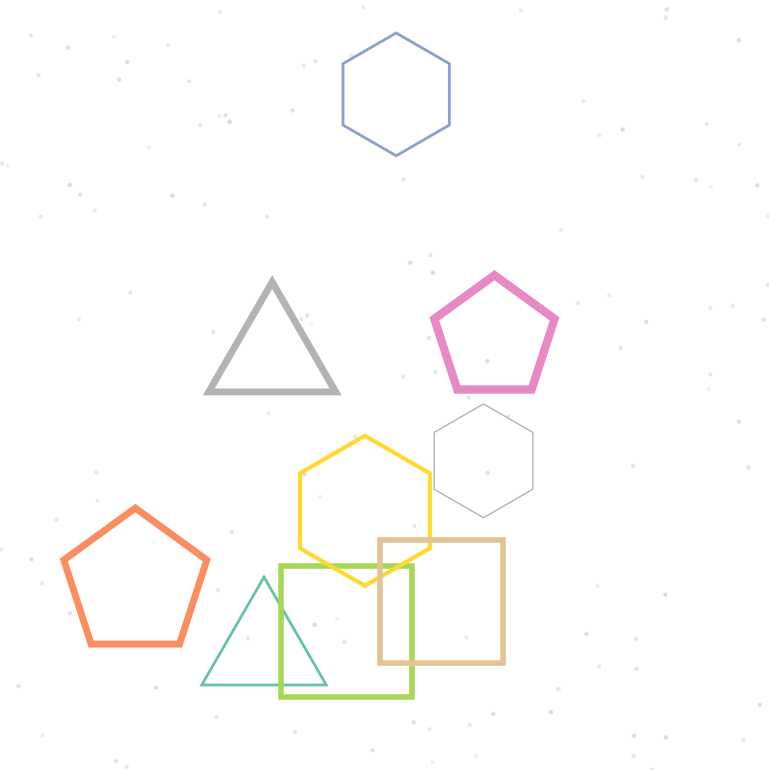[{"shape": "triangle", "thickness": 1, "radius": 0.47, "center": [0.343, 0.157]}, {"shape": "pentagon", "thickness": 2.5, "radius": 0.49, "center": [0.176, 0.243]}, {"shape": "hexagon", "thickness": 1, "radius": 0.4, "center": [0.515, 0.877]}, {"shape": "pentagon", "thickness": 3, "radius": 0.41, "center": [0.642, 0.561]}, {"shape": "square", "thickness": 2, "radius": 0.43, "center": [0.45, 0.18]}, {"shape": "hexagon", "thickness": 1.5, "radius": 0.49, "center": [0.474, 0.337]}, {"shape": "square", "thickness": 2, "radius": 0.4, "center": [0.573, 0.219]}, {"shape": "triangle", "thickness": 2.5, "radius": 0.48, "center": [0.353, 0.539]}, {"shape": "hexagon", "thickness": 0.5, "radius": 0.37, "center": [0.628, 0.402]}]